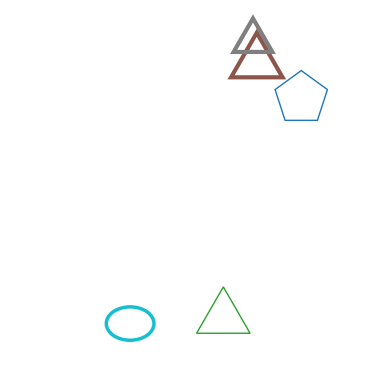[{"shape": "pentagon", "thickness": 1, "radius": 0.36, "center": [0.782, 0.745]}, {"shape": "triangle", "thickness": 1, "radius": 0.4, "center": [0.58, 0.175]}, {"shape": "triangle", "thickness": 3, "radius": 0.39, "center": [0.667, 0.838]}, {"shape": "triangle", "thickness": 3, "radius": 0.29, "center": [0.657, 0.894]}, {"shape": "oval", "thickness": 2.5, "radius": 0.31, "center": [0.338, 0.16]}]